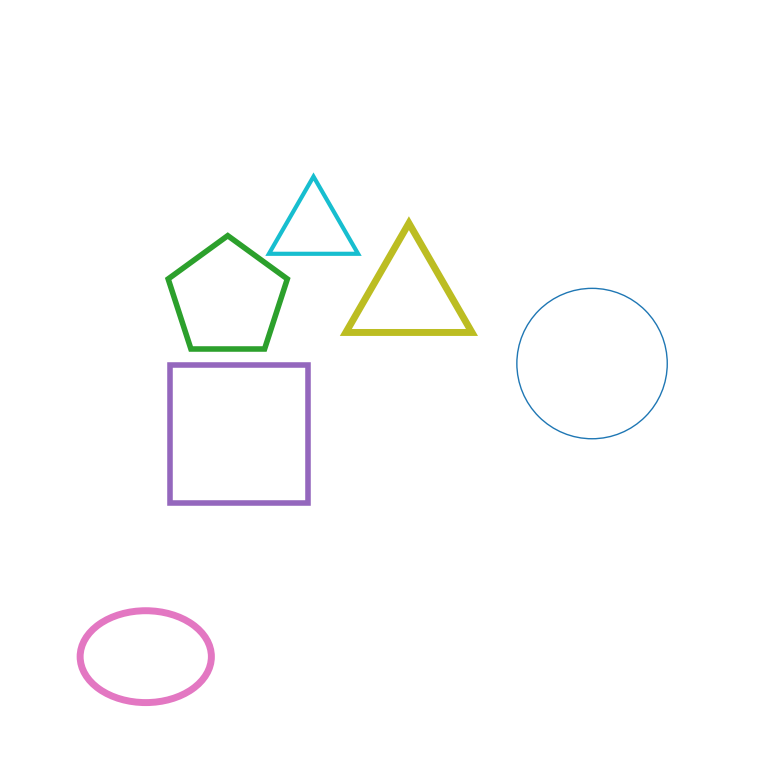[{"shape": "circle", "thickness": 0.5, "radius": 0.49, "center": [0.769, 0.528]}, {"shape": "pentagon", "thickness": 2, "radius": 0.41, "center": [0.296, 0.613]}, {"shape": "square", "thickness": 2, "radius": 0.45, "center": [0.31, 0.436]}, {"shape": "oval", "thickness": 2.5, "radius": 0.43, "center": [0.189, 0.147]}, {"shape": "triangle", "thickness": 2.5, "radius": 0.47, "center": [0.531, 0.616]}, {"shape": "triangle", "thickness": 1.5, "radius": 0.33, "center": [0.407, 0.704]}]